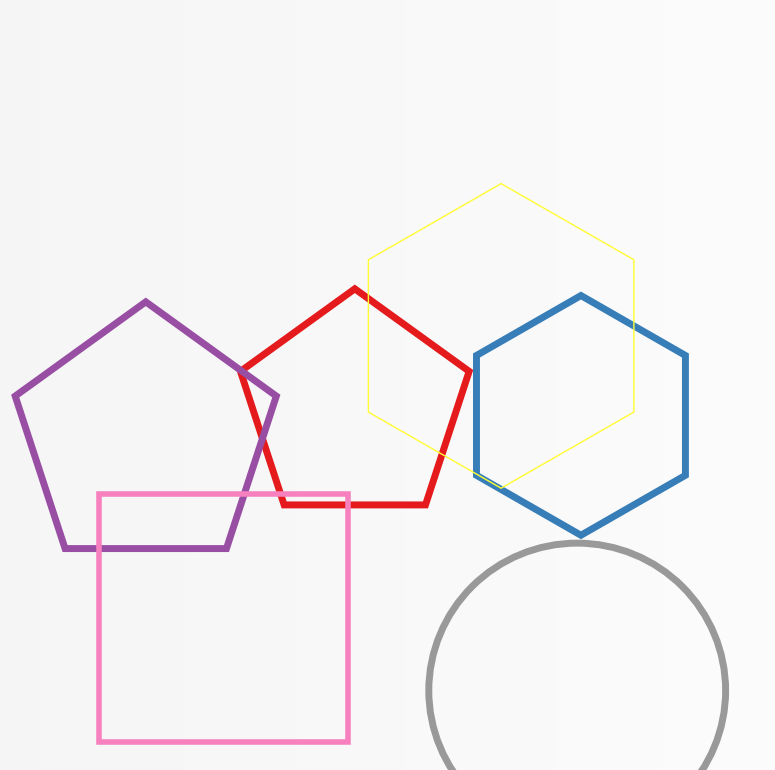[{"shape": "pentagon", "thickness": 2.5, "radius": 0.78, "center": [0.458, 0.47]}, {"shape": "hexagon", "thickness": 2.5, "radius": 0.78, "center": [0.75, 0.461]}, {"shape": "pentagon", "thickness": 2.5, "radius": 0.89, "center": [0.188, 0.431]}, {"shape": "hexagon", "thickness": 0.5, "radius": 0.99, "center": [0.647, 0.564]}, {"shape": "square", "thickness": 2, "radius": 0.8, "center": [0.288, 0.198]}, {"shape": "circle", "thickness": 2.5, "radius": 0.96, "center": [0.745, 0.103]}]